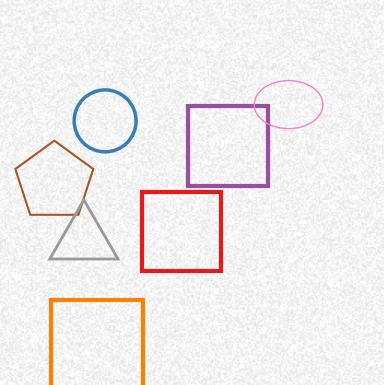[{"shape": "square", "thickness": 3, "radius": 0.51, "center": [0.472, 0.398]}, {"shape": "circle", "thickness": 2.5, "radius": 0.4, "center": [0.273, 0.686]}, {"shape": "square", "thickness": 3, "radius": 0.52, "center": [0.592, 0.621]}, {"shape": "square", "thickness": 3, "radius": 0.6, "center": [0.253, 0.1]}, {"shape": "pentagon", "thickness": 1.5, "radius": 0.53, "center": [0.141, 0.528]}, {"shape": "oval", "thickness": 1, "radius": 0.45, "center": [0.75, 0.728]}, {"shape": "triangle", "thickness": 2, "radius": 0.51, "center": [0.218, 0.378]}]